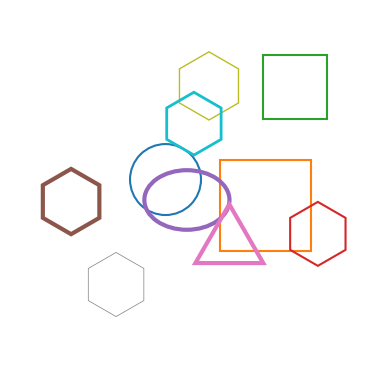[{"shape": "circle", "thickness": 1.5, "radius": 0.46, "center": [0.43, 0.534]}, {"shape": "square", "thickness": 1.5, "radius": 0.59, "center": [0.69, 0.467]}, {"shape": "square", "thickness": 1.5, "radius": 0.41, "center": [0.765, 0.774]}, {"shape": "hexagon", "thickness": 1.5, "radius": 0.42, "center": [0.826, 0.393]}, {"shape": "oval", "thickness": 3, "radius": 0.55, "center": [0.485, 0.481]}, {"shape": "hexagon", "thickness": 3, "radius": 0.42, "center": [0.185, 0.477]}, {"shape": "triangle", "thickness": 3, "radius": 0.51, "center": [0.596, 0.368]}, {"shape": "hexagon", "thickness": 0.5, "radius": 0.42, "center": [0.301, 0.261]}, {"shape": "hexagon", "thickness": 1, "radius": 0.44, "center": [0.543, 0.777]}, {"shape": "hexagon", "thickness": 2, "radius": 0.41, "center": [0.504, 0.679]}]